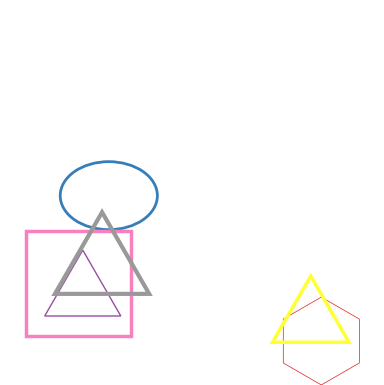[{"shape": "hexagon", "thickness": 0.5, "radius": 0.57, "center": [0.835, 0.114]}, {"shape": "oval", "thickness": 2, "radius": 0.63, "center": [0.283, 0.492]}, {"shape": "triangle", "thickness": 1, "radius": 0.57, "center": [0.215, 0.236]}, {"shape": "triangle", "thickness": 2.5, "radius": 0.57, "center": [0.807, 0.168]}, {"shape": "square", "thickness": 2.5, "radius": 0.68, "center": [0.204, 0.264]}, {"shape": "triangle", "thickness": 3, "radius": 0.71, "center": [0.265, 0.307]}]